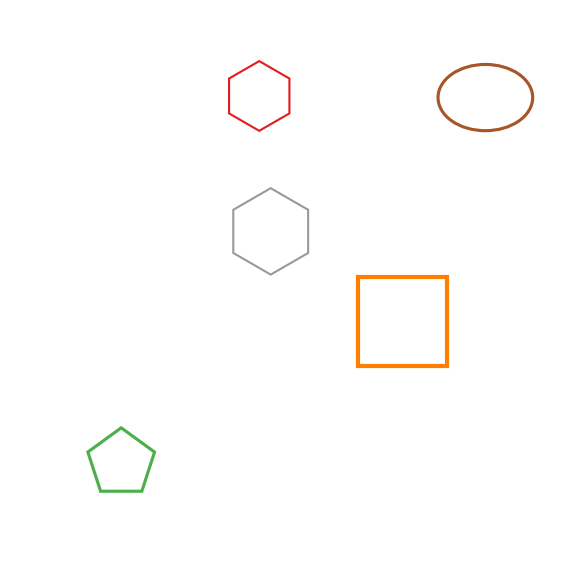[{"shape": "hexagon", "thickness": 1, "radius": 0.3, "center": [0.449, 0.833]}, {"shape": "pentagon", "thickness": 1.5, "radius": 0.3, "center": [0.21, 0.198]}, {"shape": "square", "thickness": 2, "radius": 0.38, "center": [0.697, 0.442]}, {"shape": "oval", "thickness": 1.5, "radius": 0.41, "center": [0.84, 0.83]}, {"shape": "hexagon", "thickness": 1, "radius": 0.37, "center": [0.469, 0.598]}]